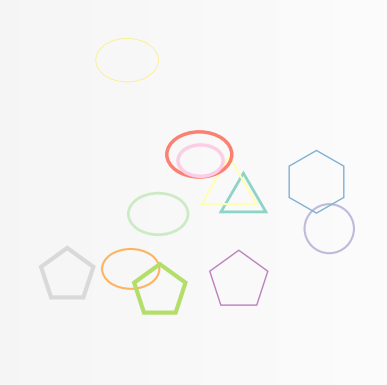[{"shape": "triangle", "thickness": 2, "radius": 0.33, "center": [0.628, 0.483]}, {"shape": "triangle", "thickness": 1.5, "radius": 0.41, "center": [0.592, 0.511]}, {"shape": "circle", "thickness": 1.5, "radius": 0.32, "center": [0.85, 0.406]}, {"shape": "oval", "thickness": 2.5, "radius": 0.42, "center": [0.514, 0.599]}, {"shape": "hexagon", "thickness": 1, "radius": 0.41, "center": [0.817, 0.528]}, {"shape": "oval", "thickness": 1.5, "radius": 0.37, "center": [0.337, 0.302]}, {"shape": "pentagon", "thickness": 3, "radius": 0.35, "center": [0.412, 0.244]}, {"shape": "oval", "thickness": 2.5, "radius": 0.29, "center": [0.518, 0.583]}, {"shape": "pentagon", "thickness": 3, "radius": 0.35, "center": [0.173, 0.285]}, {"shape": "pentagon", "thickness": 1, "radius": 0.39, "center": [0.616, 0.271]}, {"shape": "oval", "thickness": 2, "radius": 0.38, "center": [0.408, 0.444]}, {"shape": "oval", "thickness": 0.5, "radius": 0.4, "center": [0.328, 0.844]}]